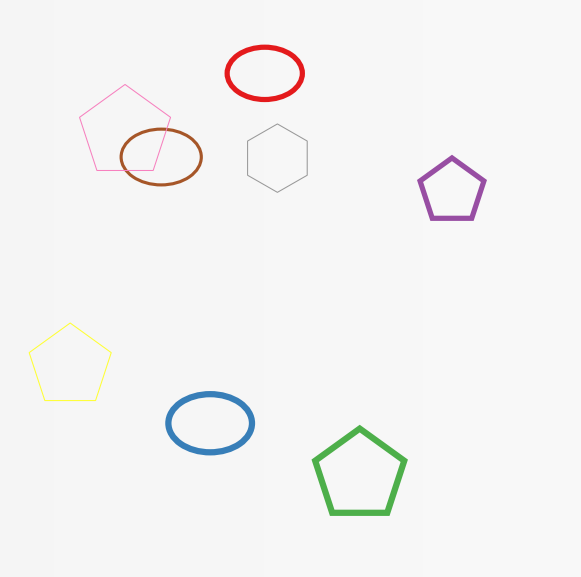[{"shape": "oval", "thickness": 2.5, "radius": 0.32, "center": [0.455, 0.872]}, {"shape": "oval", "thickness": 3, "radius": 0.36, "center": [0.362, 0.266]}, {"shape": "pentagon", "thickness": 3, "radius": 0.4, "center": [0.619, 0.176]}, {"shape": "pentagon", "thickness": 2.5, "radius": 0.29, "center": [0.778, 0.668]}, {"shape": "pentagon", "thickness": 0.5, "radius": 0.37, "center": [0.121, 0.366]}, {"shape": "oval", "thickness": 1.5, "radius": 0.34, "center": [0.277, 0.727]}, {"shape": "pentagon", "thickness": 0.5, "radius": 0.41, "center": [0.215, 0.771]}, {"shape": "hexagon", "thickness": 0.5, "radius": 0.3, "center": [0.477, 0.725]}]